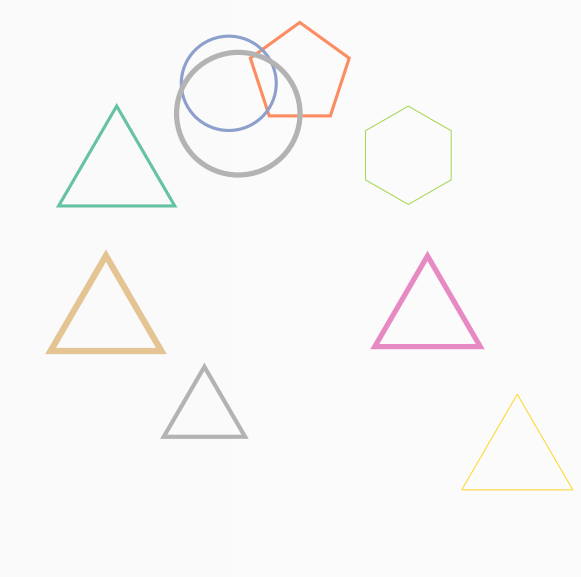[{"shape": "triangle", "thickness": 1.5, "radius": 0.58, "center": [0.201, 0.7]}, {"shape": "pentagon", "thickness": 1.5, "radius": 0.45, "center": [0.516, 0.871]}, {"shape": "circle", "thickness": 1.5, "radius": 0.41, "center": [0.394, 0.855]}, {"shape": "triangle", "thickness": 2.5, "radius": 0.52, "center": [0.736, 0.451]}, {"shape": "hexagon", "thickness": 0.5, "radius": 0.43, "center": [0.702, 0.73]}, {"shape": "triangle", "thickness": 0.5, "radius": 0.55, "center": [0.89, 0.206]}, {"shape": "triangle", "thickness": 3, "radius": 0.55, "center": [0.182, 0.446]}, {"shape": "triangle", "thickness": 2, "radius": 0.4, "center": [0.352, 0.283]}, {"shape": "circle", "thickness": 2.5, "radius": 0.53, "center": [0.41, 0.802]}]